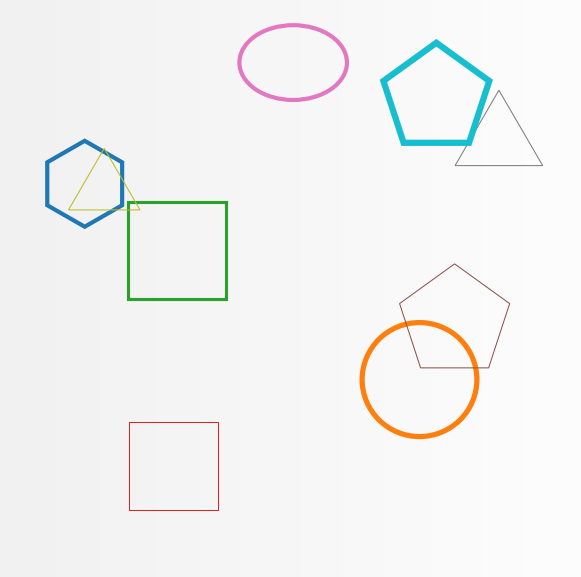[{"shape": "hexagon", "thickness": 2, "radius": 0.37, "center": [0.146, 0.681]}, {"shape": "circle", "thickness": 2.5, "radius": 0.49, "center": [0.722, 0.342]}, {"shape": "square", "thickness": 1.5, "radius": 0.42, "center": [0.304, 0.565]}, {"shape": "square", "thickness": 0.5, "radius": 0.38, "center": [0.299, 0.192]}, {"shape": "pentagon", "thickness": 0.5, "radius": 0.5, "center": [0.782, 0.443]}, {"shape": "oval", "thickness": 2, "radius": 0.46, "center": [0.504, 0.891]}, {"shape": "triangle", "thickness": 0.5, "radius": 0.44, "center": [0.858, 0.756]}, {"shape": "triangle", "thickness": 0.5, "radius": 0.36, "center": [0.179, 0.671]}, {"shape": "pentagon", "thickness": 3, "radius": 0.48, "center": [0.751, 0.829]}]